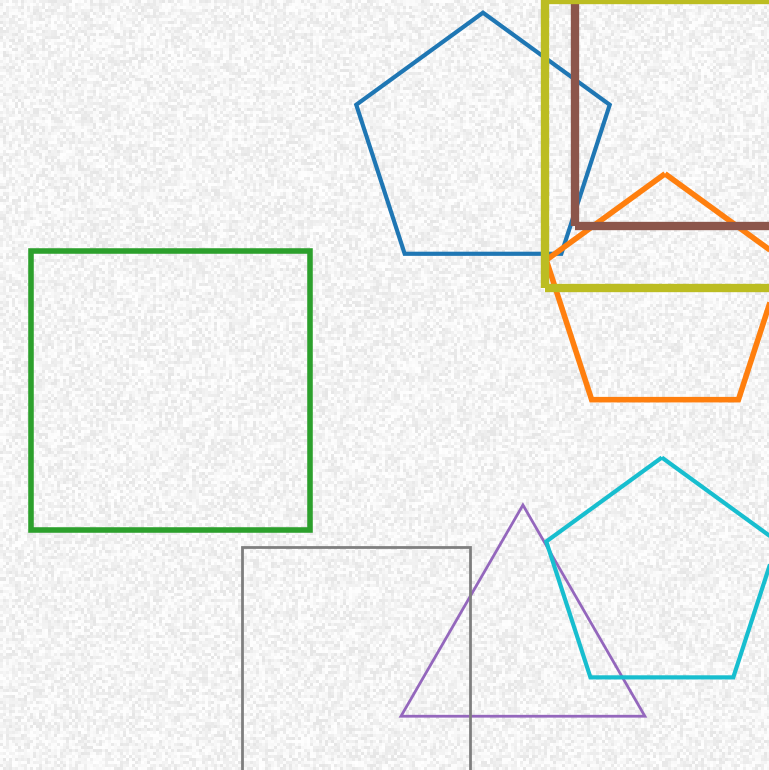[{"shape": "pentagon", "thickness": 1.5, "radius": 0.87, "center": [0.627, 0.81]}, {"shape": "pentagon", "thickness": 2, "radius": 0.81, "center": [0.864, 0.612]}, {"shape": "square", "thickness": 2, "radius": 0.91, "center": [0.221, 0.493]}, {"shape": "triangle", "thickness": 1, "radius": 0.91, "center": [0.679, 0.161]}, {"shape": "square", "thickness": 3, "radius": 0.76, "center": [0.898, 0.858]}, {"shape": "square", "thickness": 1, "radius": 0.74, "center": [0.462, 0.142]}, {"shape": "square", "thickness": 3, "radius": 0.94, "center": [0.896, 0.813]}, {"shape": "pentagon", "thickness": 1.5, "radius": 0.79, "center": [0.86, 0.248]}]